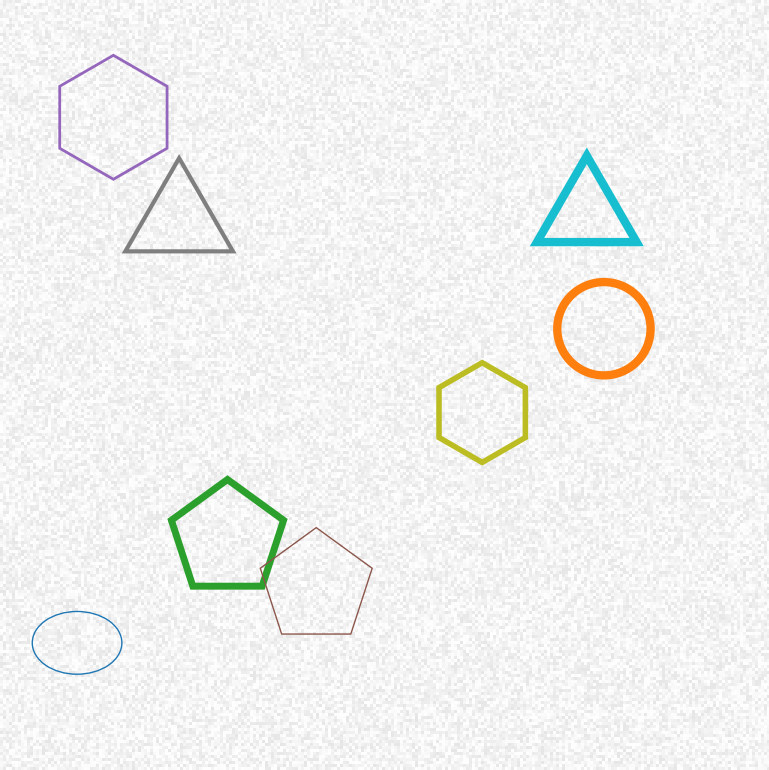[{"shape": "oval", "thickness": 0.5, "radius": 0.29, "center": [0.1, 0.165]}, {"shape": "circle", "thickness": 3, "radius": 0.3, "center": [0.784, 0.573]}, {"shape": "pentagon", "thickness": 2.5, "radius": 0.38, "center": [0.295, 0.301]}, {"shape": "hexagon", "thickness": 1, "radius": 0.4, "center": [0.147, 0.848]}, {"shape": "pentagon", "thickness": 0.5, "radius": 0.38, "center": [0.411, 0.238]}, {"shape": "triangle", "thickness": 1.5, "radius": 0.4, "center": [0.233, 0.714]}, {"shape": "hexagon", "thickness": 2, "radius": 0.32, "center": [0.626, 0.464]}, {"shape": "triangle", "thickness": 3, "radius": 0.37, "center": [0.762, 0.723]}]